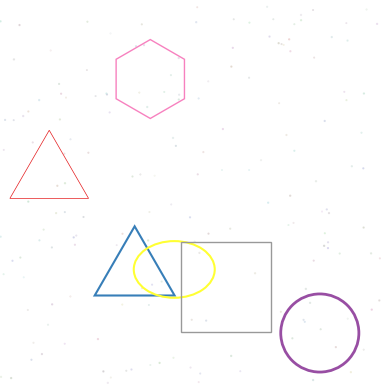[{"shape": "triangle", "thickness": 0.5, "radius": 0.59, "center": [0.128, 0.544]}, {"shape": "triangle", "thickness": 1.5, "radius": 0.6, "center": [0.35, 0.292]}, {"shape": "circle", "thickness": 2, "radius": 0.51, "center": [0.831, 0.135]}, {"shape": "oval", "thickness": 1.5, "radius": 0.53, "center": [0.453, 0.3]}, {"shape": "hexagon", "thickness": 1, "radius": 0.51, "center": [0.39, 0.795]}, {"shape": "square", "thickness": 1, "radius": 0.58, "center": [0.587, 0.255]}]